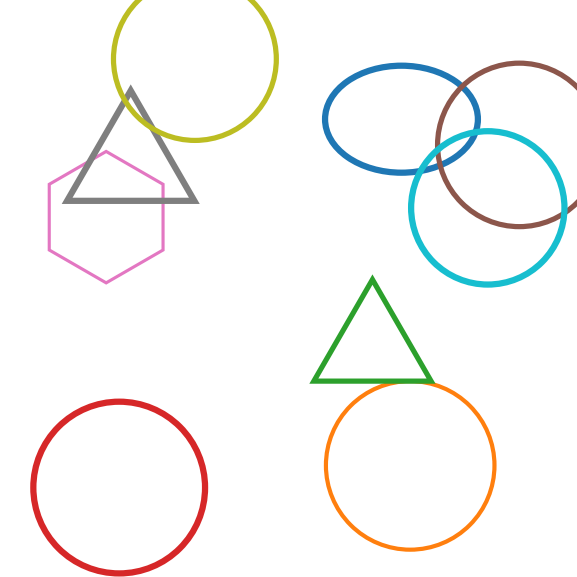[{"shape": "oval", "thickness": 3, "radius": 0.66, "center": [0.695, 0.793]}, {"shape": "circle", "thickness": 2, "radius": 0.73, "center": [0.71, 0.193]}, {"shape": "triangle", "thickness": 2.5, "radius": 0.59, "center": [0.645, 0.398]}, {"shape": "circle", "thickness": 3, "radius": 0.74, "center": [0.206, 0.155]}, {"shape": "circle", "thickness": 2.5, "radius": 0.71, "center": [0.899, 0.748]}, {"shape": "hexagon", "thickness": 1.5, "radius": 0.57, "center": [0.184, 0.623]}, {"shape": "triangle", "thickness": 3, "radius": 0.64, "center": [0.226, 0.715]}, {"shape": "circle", "thickness": 2.5, "radius": 0.7, "center": [0.337, 0.897]}, {"shape": "circle", "thickness": 3, "radius": 0.66, "center": [0.845, 0.639]}]